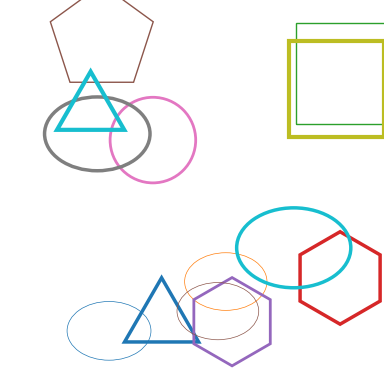[{"shape": "triangle", "thickness": 2.5, "radius": 0.56, "center": [0.42, 0.167]}, {"shape": "oval", "thickness": 0.5, "radius": 0.54, "center": [0.283, 0.141]}, {"shape": "oval", "thickness": 0.5, "radius": 0.53, "center": [0.586, 0.269]}, {"shape": "square", "thickness": 1, "radius": 0.65, "center": [0.898, 0.81]}, {"shape": "hexagon", "thickness": 2.5, "radius": 0.6, "center": [0.883, 0.278]}, {"shape": "hexagon", "thickness": 2, "radius": 0.57, "center": [0.603, 0.164]}, {"shape": "oval", "thickness": 0.5, "radius": 0.53, "center": [0.566, 0.192]}, {"shape": "pentagon", "thickness": 1, "radius": 0.7, "center": [0.264, 0.9]}, {"shape": "circle", "thickness": 2, "radius": 0.56, "center": [0.397, 0.636]}, {"shape": "oval", "thickness": 2.5, "radius": 0.68, "center": [0.253, 0.652]}, {"shape": "square", "thickness": 3, "radius": 0.62, "center": [0.874, 0.769]}, {"shape": "oval", "thickness": 2.5, "radius": 0.74, "center": [0.763, 0.356]}, {"shape": "triangle", "thickness": 3, "radius": 0.5, "center": [0.235, 0.713]}]